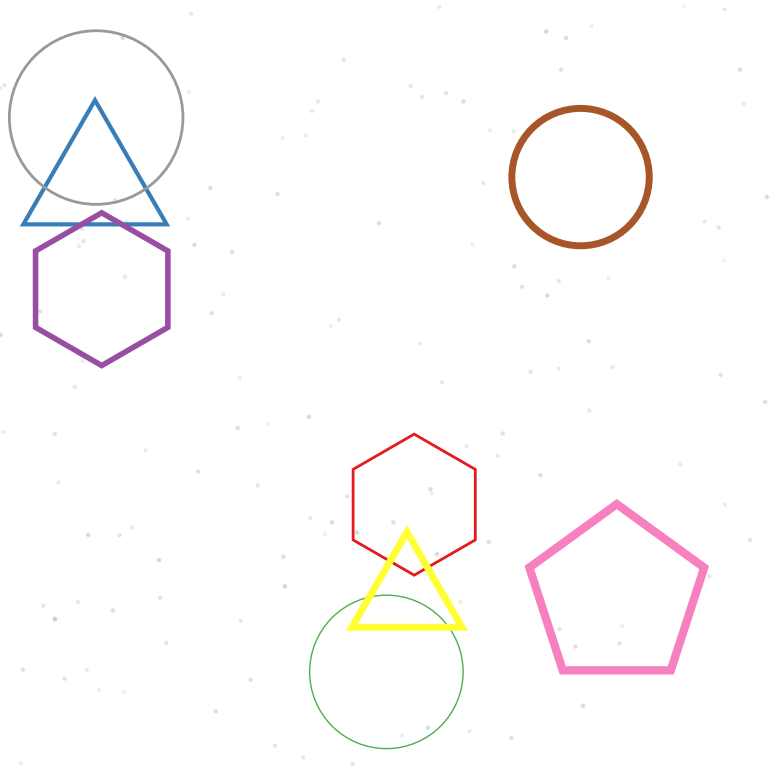[{"shape": "hexagon", "thickness": 1, "radius": 0.46, "center": [0.538, 0.345]}, {"shape": "triangle", "thickness": 1.5, "radius": 0.54, "center": [0.123, 0.762]}, {"shape": "circle", "thickness": 0.5, "radius": 0.5, "center": [0.502, 0.127]}, {"shape": "hexagon", "thickness": 2, "radius": 0.5, "center": [0.132, 0.624]}, {"shape": "triangle", "thickness": 2.5, "radius": 0.41, "center": [0.529, 0.227]}, {"shape": "circle", "thickness": 2.5, "radius": 0.45, "center": [0.754, 0.77]}, {"shape": "pentagon", "thickness": 3, "radius": 0.6, "center": [0.801, 0.226]}, {"shape": "circle", "thickness": 1, "radius": 0.56, "center": [0.125, 0.847]}]